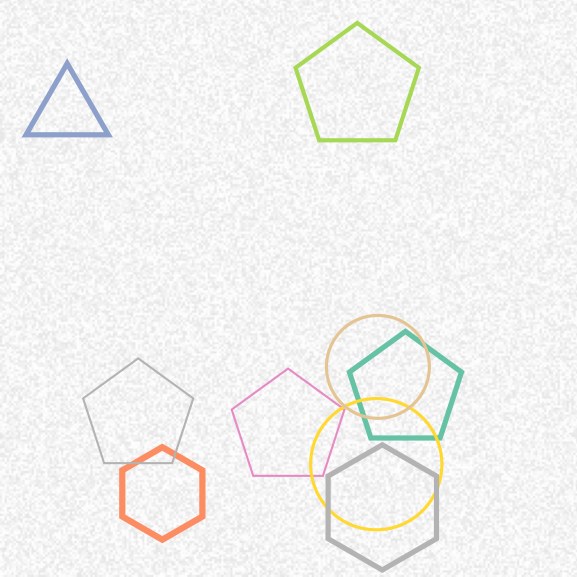[{"shape": "pentagon", "thickness": 2.5, "radius": 0.51, "center": [0.702, 0.323]}, {"shape": "hexagon", "thickness": 3, "radius": 0.4, "center": [0.281, 0.145]}, {"shape": "triangle", "thickness": 2.5, "radius": 0.41, "center": [0.116, 0.807]}, {"shape": "pentagon", "thickness": 1, "radius": 0.51, "center": [0.499, 0.258]}, {"shape": "pentagon", "thickness": 2, "radius": 0.56, "center": [0.619, 0.847]}, {"shape": "circle", "thickness": 1.5, "radius": 0.57, "center": [0.652, 0.195]}, {"shape": "circle", "thickness": 1.5, "radius": 0.45, "center": [0.654, 0.364]}, {"shape": "pentagon", "thickness": 1, "radius": 0.5, "center": [0.239, 0.278]}, {"shape": "hexagon", "thickness": 2.5, "radius": 0.54, "center": [0.662, 0.121]}]